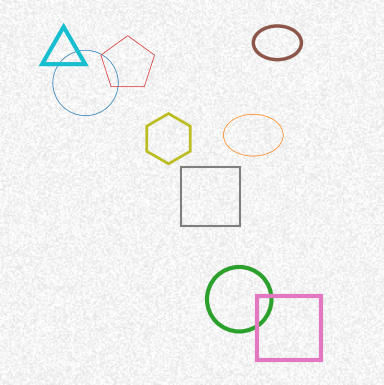[{"shape": "circle", "thickness": 0.5, "radius": 0.42, "center": [0.222, 0.784]}, {"shape": "oval", "thickness": 0.5, "radius": 0.39, "center": [0.658, 0.649]}, {"shape": "circle", "thickness": 3, "radius": 0.42, "center": [0.621, 0.223]}, {"shape": "pentagon", "thickness": 0.5, "radius": 0.37, "center": [0.332, 0.834]}, {"shape": "oval", "thickness": 2.5, "radius": 0.31, "center": [0.72, 0.889]}, {"shape": "square", "thickness": 3, "radius": 0.41, "center": [0.751, 0.148]}, {"shape": "square", "thickness": 1.5, "radius": 0.38, "center": [0.546, 0.489]}, {"shape": "hexagon", "thickness": 2, "radius": 0.33, "center": [0.438, 0.64]}, {"shape": "triangle", "thickness": 3, "radius": 0.32, "center": [0.165, 0.866]}]